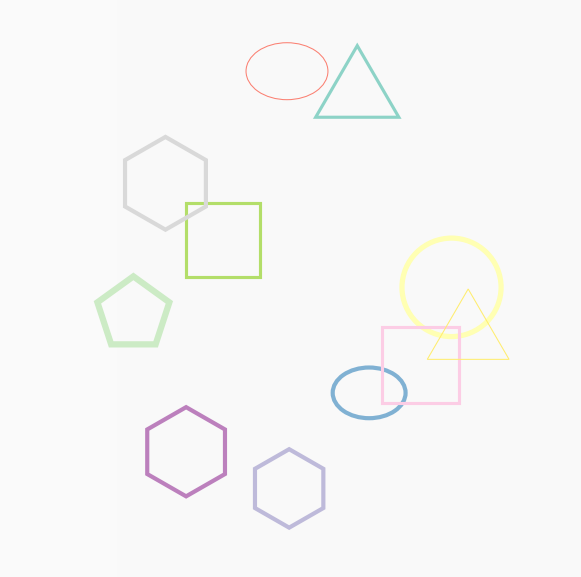[{"shape": "triangle", "thickness": 1.5, "radius": 0.41, "center": [0.615, 0.837]}, {"shape": "circle", "thickness": 2.5, "radius": 0.43, "center": [0.777, 0.502]}, {"shape": "hexagon", "thickness": 2, "radius": 0.34, "center": [0.497, 0.153]}, {"shape": "oval", "thickness": 0.5, "radius": 0.35, "center": [0.494, 0.876]}, {"shape": "oval", "thickness": 2, "radius": 0.31, "center": [0.635, 0.319]}, {"shape": "square", "thickness": 1.5, "radius": 0.32, "center": [0.384, 0.583]}, {"shape": "square", "thickness": 1.5, "radius": 0.33, "center": [0.724, 0.367]}, {"shape": "hexagon", "thickness": 2, "radius": 0.4, "center": [0.285, 0.682]}, {"shape": "hexagon", "thickness": 2, "radius": 0.39, "center": [0.32, 0.217]}, {"shape": "pentagon", "thickness": 3, "radius": 0.33, "center": [0.229, 0.455]}, {"shape": "triangle", "thickness": 0.5, "radius": 0.41, "center": [0.805, 0.417]}]